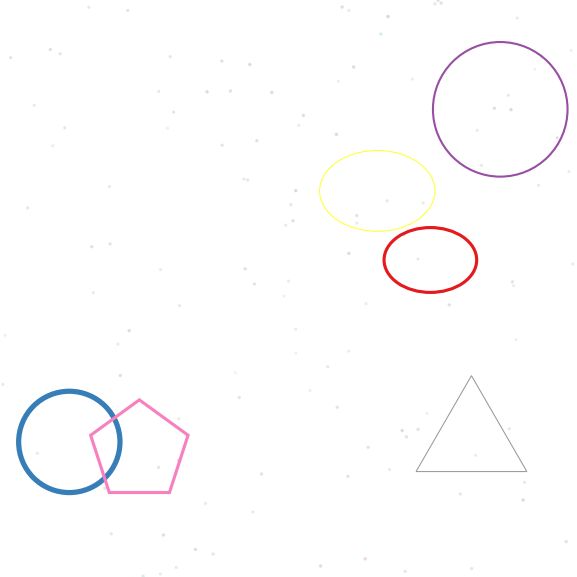[{"shape": "oval", "thickness": 1.5, "radius": 0.4, "center": [0.745, 0.549]}, {"shape": "circle", "thickness": 2.5, "radius": 0.44, "center": [0.12, 0.234]}, {"shape": "circle", "thickness": 1, "radius": 0.58, "center": [0.866, 0.81]}, {"shape": "oval", "thickness": 0.5, "radius": 0.5, "center": [0.653, 0.669]}, {"shape": "pentagon", "thickness": 1.5, "radius": 0.44, "center": [0.241, 0.218]}, {"shape": "triangle", "thickness": 0.5, "radius": 0.55, "center": [0.816, 0.238]}]